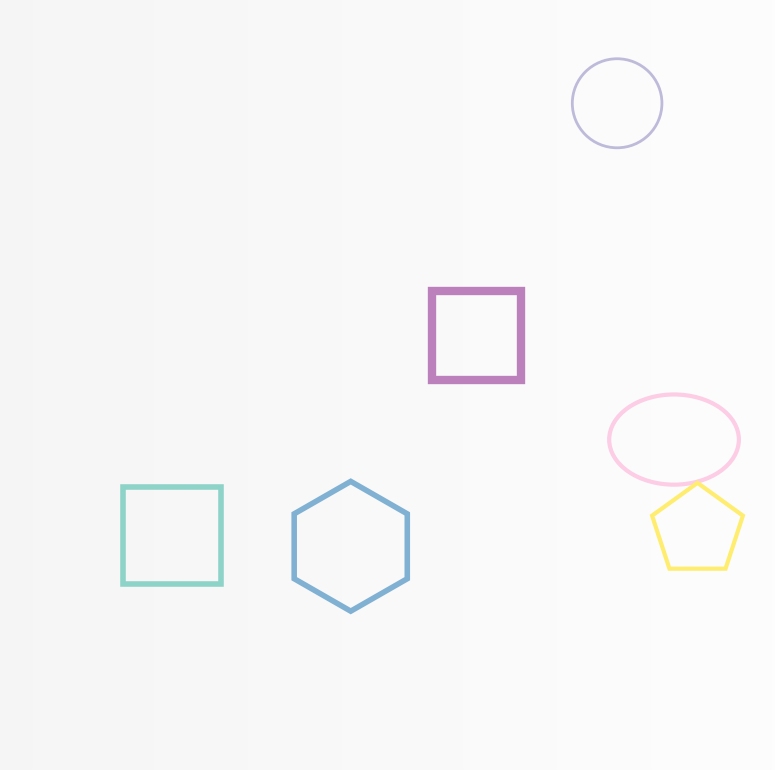[{"shape": "square", "thickness": 2, "radius": 0.32, "center": [0.222, 0.304]}, {"shape": "circle", "thickness": 1, "radius": 0.29, "center": [0.796, 0.866]}, {"shape": "hexagon", "thickness": 2, "radius": 0.42, "center": [0.453, 0.291]}, {"shape": "oval", "thickness": 1.5, "radius": 0.42, "center": [0.87, 0.429]}, {"shape": "square", "thickness": 3, "radius": 0.29, "center": [0.615, 0.564]}, {"shape": "pentagon", "thickness": 1.5, "radius": 0.31, "center": [0.9, 0.311]}]